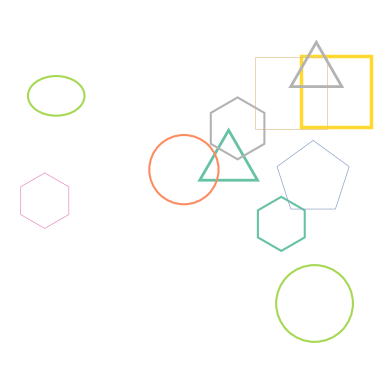[{"shape": "triangle", "thickness": 2, "radius": 0.43, "center": [0.594, 0.575]}, {"shape": "hexagon", "thickness": 1.5, "radius": 0.35, "center": [0.731, 0.419]}, {"shape": "circle", "thickness": 1.5, "radius": 0.45, "center": [0.478, 0.559]}, {"shape": "pentagon", "thickness": 0.5, "radius": 0.49, "center": [0.813, 0.537]}, {"shape": "hexagon", "thickness": 0.5, "radius": 0.36, "center": [0.116, 0.479]}, {"shape": "oval", "thickness": 1.5, "radius": 0.37, "center": [0.146, 0.751]}, {"shape": "circle", "thickness": 1.5, "radius": 0.5, "center": [0.817, 0.212]}, {"shape": "square", "thickness": 2.5, "radius": 0.46, "center": [0.873, 0.762]}, {"shape": "square", "thickness": 0.5, "radius": 0.47, "center": [0.755, 0.759]}, {"shape": "hexagon", "thickness": 1.5, "radius": 0.4, "center": [0.617, 0.667]}, {"shape": "triangle", "thickness": 2, "radius": 0.38, "center": [0.822, 0.813]}]